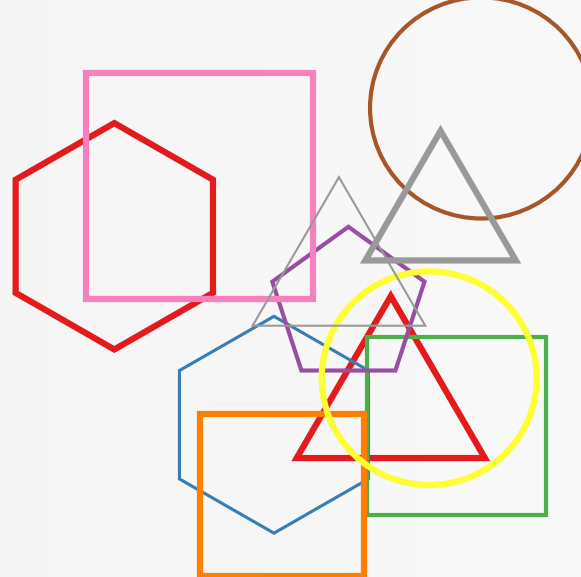[{"shape": "triangle", "thickness": 3, "radius": 0.93, "center": [0.672, 0.299]}, {"shape": "hexagon", "thickness": 3, "radius": 0.98, "center": [0.197, 0.59]}, {"shape": "hexagon", "thickness": 1.5, "radius": 0.94, "center": [0.471, 0.264]}, {"shape": "square", "thickness": 2, "radius": 0.77, "center": [0.785, 0.262]}, {"shape": "pentagon", "thickness": 2, "radius": 0.69, "center": [0.599, 0.469]}, {"shape": "square", "thickness": 3, "radius": 0.7, "center": [0.485, 0.142]}, {"shape": "circle", "thickness": 3, "radius": 0.93, "center": [0.738, 0.344]}, {"shape": "circle", "thickness": 2, "radius": 0.96, "center": [0.828, 0.812]}, {"shape": "square", "thickness": 3, "radius": 0.98, "center": [0.343, 0.677]}, {"shape": "triangle", "thickness": 1, "radius": 0.86, "center": [0.583, 0.521]}, {"shape": "triangle", "thickness": 3, "radius": 0.75, "center": [0.758, 0.623]}]